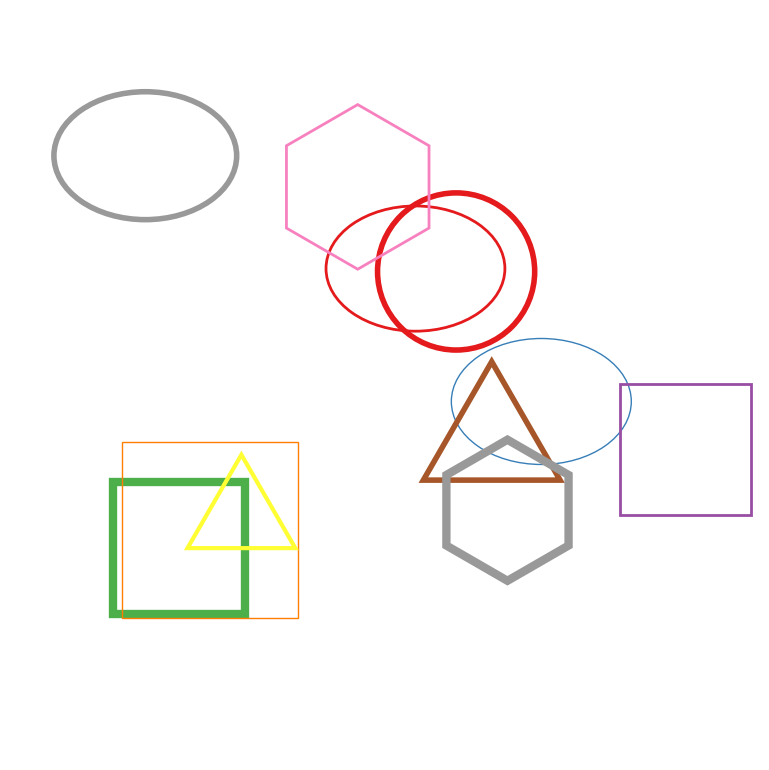[{"shape": "circle", "thickness": 2, "radius": 0.51, "center": [0.592, 0.647]}, {"shape": "oval", "thickness": 1, "radius": 0.58, "center": [0.54, 0.651]}, {"shape": "oval", "thickness": 0.5, "radius": 0.58, "center": [0.703, 0.479]}, {"shape": "square", "thickness": 3, "radius": 0.43, "center": [0.232, 0.289]}, {"shape": "square", "thickness": 1, "radius": 0.43, "center": [0.89, 0.416]}, {"shape": "square", "thickness": 0.5, "radius": 0.57, "center": [0.272, 0.312]}, {"shape": "triangle", "thickness": 1.5, "radius": 0.4, "center": [0.313, 0.329]}, {"shape": "triangle", "thickness": 2, "radius": 0.51, "center": [0.639, 0.428]}, {"shape": "hexagon", "thickness": 1, "radius": 0.53, "center": [0.465, 0.757]}, {"shape": "oval", "thickness": 2, "radius": 0.59, "center": [0.189, 0.798]}, {"shape": "hexagon", "thickness": 3, "radius": 0.46, "center": [0.659, 0.337]}]